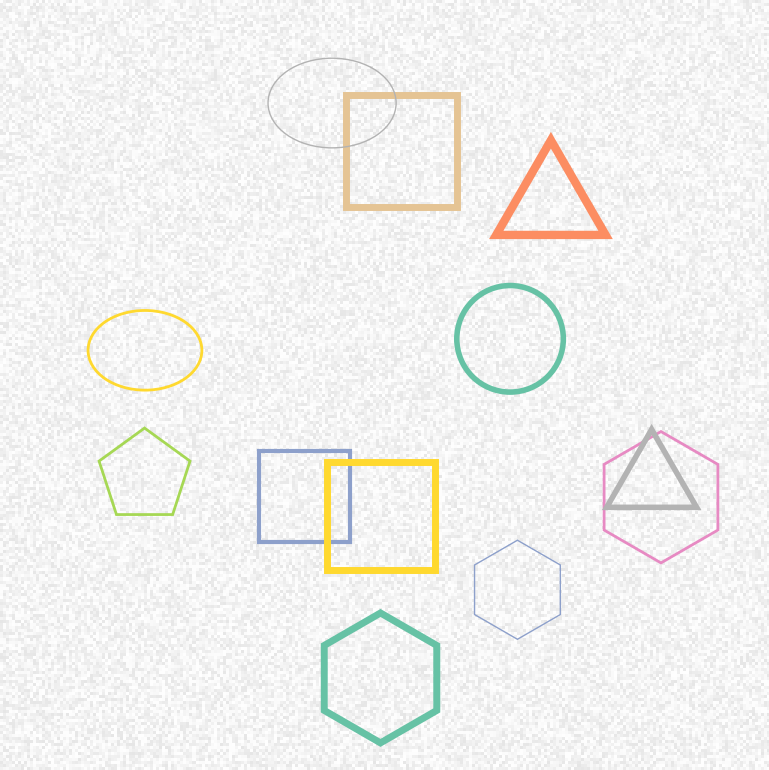[{"shape": "circle", "thickness": 2, "radius": 0.35, "center": [0.662, 0.56]}, {"shape": "hexagon", "thickness": 2.5, "radius": 0.42, "center": [0.494, 0.12]}, {"shape": "triangle", "thickness": 3, "radius": 0.41, "center": [0.715, 0.736]}, {"shape": "square", "thickness": 1.5, "radius": 0.3, "center": [0.395, 0.355]}, {"shape": "hexagon", "thickness": 0.5, "radius": 0.32, "center": [0.672, 0.234]}, {"shape": "hexagon", "thickness": 1, "radius": 0.43, "center": [0.858, 0.354]}, {"shape": "pentagon", "thickness": 1, "radius": 0.31, "center": [0.188, 0.382]}, {"shape": "square", "thickness": 2.5, "radius": 0.35, "center": [0.494, 0.33]}, {"shape": "oval", "thickness": 1, "radius": 0.37, "center": [0.188, 0.545]}, {"shape": "square", "thickness": 2.5, "radius": 0.36, "center": [0.521, 0.804]}, {"shape": "oval", "thickness": 0.5, "radius": 0.42, "center": [0.431, 0.866]}, {"shape": "triangle", "thickness": 2, "radius": 0.34, "center": [0.846, 0.375]}]